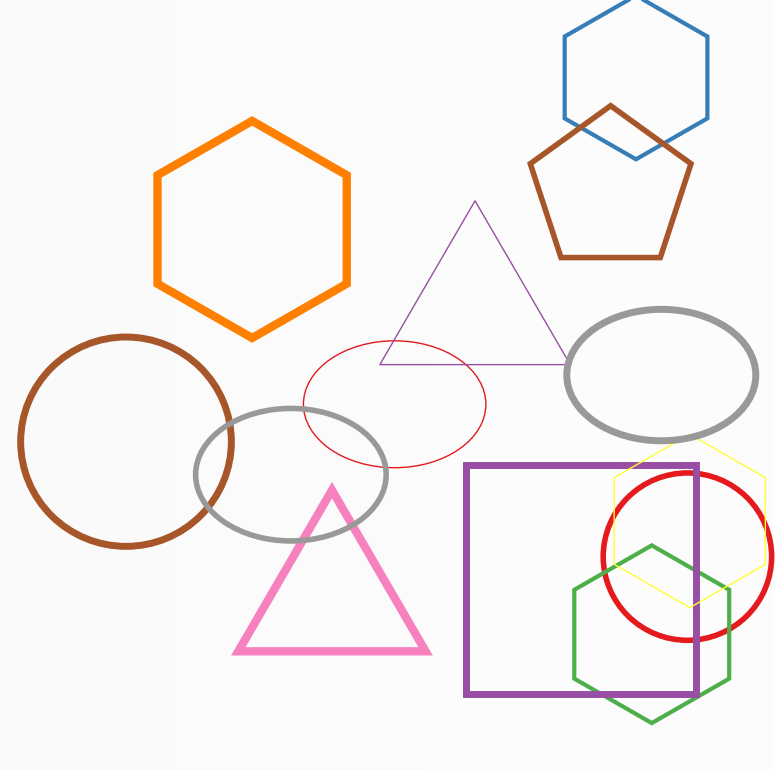[{"shape": "oval", "thickness": 0.5, "radius": 0.59, "center": [0.509, 0.475]}, {"shape": "circle", "thickness": 2, "radius": 0.54, "center": [0.887, 0.277]}, {"shape": "hexagon", "thickness": 1.5, "radius": 0.53, "center": [0.821, 0.899]}, {"shape": "hexagon", "thickness": 1.5, "radius": 0.58, "center": [0.841, 0.176]}, {"shape": "triangle", "thickness": 0.5, "radius": 0.71, "center": [0.613, 0.597]}, {"shape": "square", "thickness": 2.5, "radius": 0.74, "center": [0.749, 0.247]}, {"shape": "hexagon", "thickness": 3, "radius": 0.7, "center": [0.325, 0.702]}, {"shape": "hexagon", "thickness": 0.5, "radius": 0.56, "center": [0.89, 0.323]}, {"shape": "circle", "thickness": 2.5, "radius": 0.68, "center": [0.163, 0.426]}, {"shape": "pentagon", "thickness": 2, "radius": 0.55, "center": [0.788, 0.754]}, {"shape": "triangle", "thickness": 3, "radius": 0.7, "center": [0.428, 0.224]}, {"shape": "oval", "thickness": 2, "radius": 0.61, "center": [0.375, 0.384]}, {"shape": "oval", "thickness": 2.5, "radius": 0.61, "center": [0.853, 0.513]}]